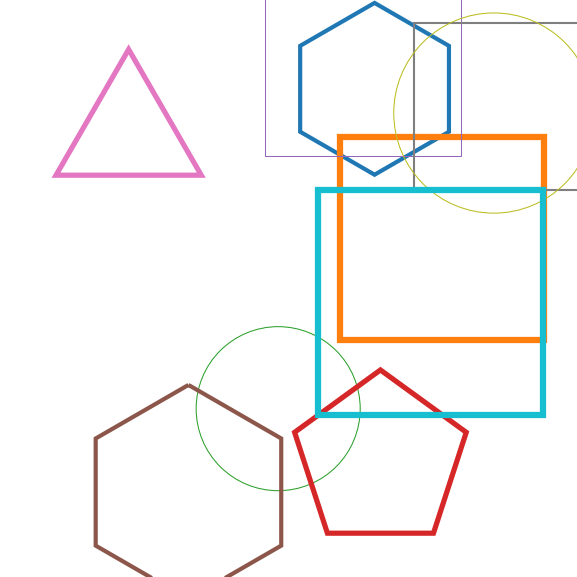[{"shape": "hexagon", "thickness": 2, "radius": 0.74, "center": [0.649, 0.845]}, {"shape": "square", "thickness": 3, "radius": 0.88, "center": [0.765, 0.586]}, {"shape": "circle", "thickness": 0.5, "radius": 0.71, "center": [0.482, 0.291]}, {"shape": "pentagon", "thickness": 2.5, "radius": 0.78, "center": [0.659, 0.202]}, {"shape": "square", "thickness": 0.5, "radius": 0.85, "center": [0.629, 0.898]}, {"shape": "hexagon", "thickness": 2, "radius": 0.93, "center": [0.326, 0.147]}, {"shape": "triangle", "thickness": 2.5, "radius": 0.73, "center": [0.223, 0.768]}, {"shape": "square", "thickness": 1, "radius": 0.72, "center": [0.86, 0.815]}, {"shape": "circle", "thickness": 0.5, "radius": 0.87, "center": [0.855, 0.803]}, {"shape": "square", "thickness": 3, "radius": 0.97, "center": [0.746, 0.476]}]